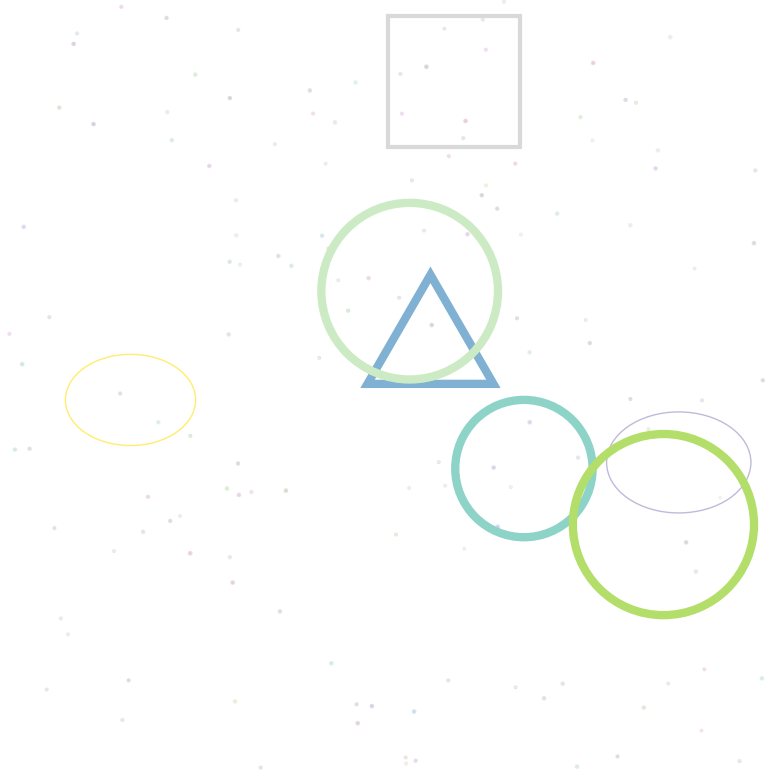[{"shape": "circle", "thickness": 3, "radius": 0.45, "center": [0.68, 0.391]}, {"shape": "oval", "thickness": 0.5, "radius": 0.47, "center": [0.881, 0.399]}, {"shape": "triangle", "thickness": 3, "radius": 0.47, "center": [0.559, 0.549]}, {"shape": "circle", "thickness": 3, "radius": 0.59, "center": [0.862, 0.319]}, {"shape": "square", "thickness": 1.5, "radius": 0.43, "center": [0.589, 0.894]}, {"shape": "circle", "thickness": 3, "radius": 0.57, "center": [0.532, 0.622]}, {"shape": "oval", "thickness": 0.5, "radius": 0.42, "center": [0.17, 0.481]}]